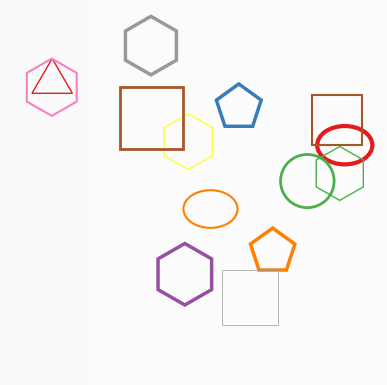[{"shape": "triangle", "thickness": 1, "radius": 0.3, "center": [0.135, 0.788]}, {"shape": "oval", "thickness": 3, "radius": 0.36, "center": [0.89, 0.623]}, {"shape": "pentagon", "thickness": 2.5, "radius": 0.3, "center": [0.616, 0.721]}, {"shape": "circle", "thickness": 2, "radius": 0.35, "center": [0.793, 0.53]}, {"shape": "hexagon", "thickness": 1, "radius": 0.35, "center": [0.877, 0.55]}, {"shape": "hexagon", "thickness": 2.5, "radius": 0.4, "center": [0.477, 0.288]}, {"shape": "pentagon", "thickness": 2.5, "radius": 0.3, "center": [0.704, 0.347]}, {"shape": "oval", "thickness": 1.5, "radius": 0.35, "center": [0.543, 0.457]}, {"shape": "hexagon", "thickness": 1, "radius": 0.36, "center": [0.486, 0.632]}, {"shape": "square", "thickness": 1.5, "radius": 0.32, "center": [0.87, 0.689]}, {"shape": "square", "thickness": 2, "radius": 0.4, "center": [0.391, 0.694]}, {"shape": "hexagon", "thickness": 1.5, "radius": 0.37, "center": [0.134, 0.773]}, {"shape": "square", "thickness": 0.5, "radius": 0.36, "center": [0.645, 0.228]}, {"shape": "hexagon", "thickness": 2.5, "radius": 0.38, "center": [0.389, 0.882]}]